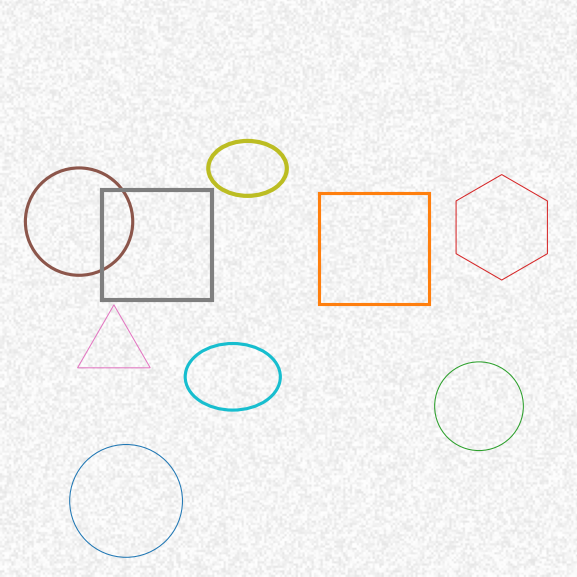[{"shape": "circle", "thickness": 0.5, "radius": 0.49, "center": [0.218, 0.132]}, {"shape": "square", "thickness": 1.5, "radius": 0.48, "center": [0.648, 0.568]}, {"shape": "circle", "thickness": 0.5, "radius": 0.38, "center": [0.829, 0.296]}, {"shape": "hexagon", "thickness": 0.5, "radius": 0.46, "center": [0.869, 0.606]}, {"shape": "circle", "thickness": 1.5, "radius": 0.46, "center": [0.137, 0.615]}, {"shape": "triangle", "thickness": 0.5, "radius": 0.36, "center": [0.197, 0.399]}, {"shape": "square", "thickness": 2, "radius": 0.47, "center": [0.272, 0.575]}, {"shape": "oval", "thickness": 2, "radius": 0.34, "center": [0.429, 0.708]}, {"shape": "oval", "thickness": 1.5, "radius": 0.41, "center": [0.403, 0.347]}]